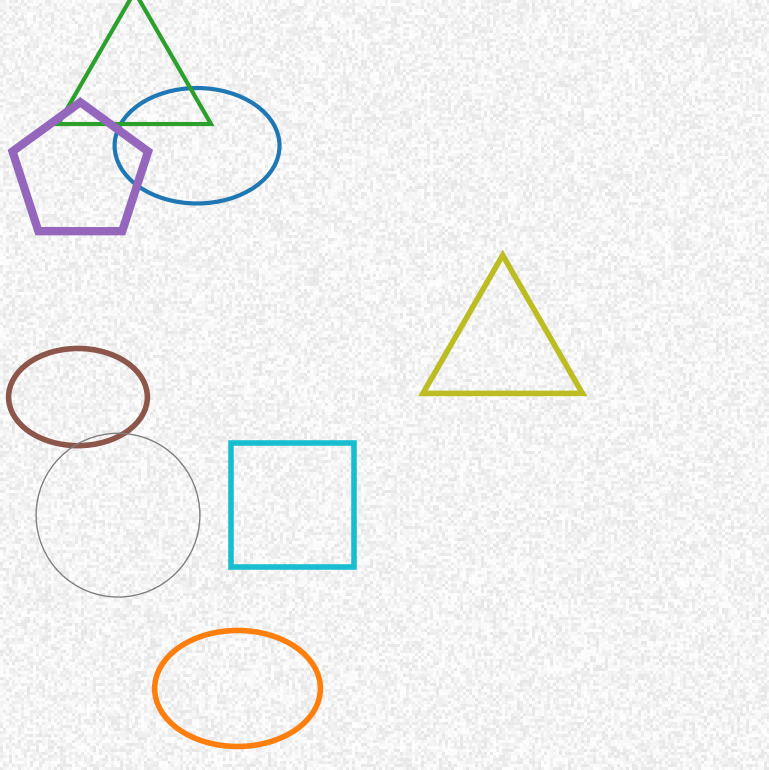[{"shape": "oval", "thickness": 1.5, "radius": 0.54, "center": [0.256, 0.811]}, {"shape": "oval", "thickness": 2, "radius": 0.54, "center": [0.308, 0.106]}, {"shape": "triangle", "thickness": 1.5, "radius": 0.57, "center": [0.175, 0.896]}, {"shape": "pentagon", "thickness": 3, "radius": 0.46, "center": [0.104, 0.775]}, {"shape": "oval", "thickness": 2, "radius": 0.45, "center": [0.101, 0.484]}, {"shape": "circle", "thickness": 0.5, "radius": 0.53, "center": [0.153, 0.331]}, {"shape": "triangle", "thickness": 2, "radius": 0.6, "center": [0.653, 0.549]}, {"shape": "square", "thickness": 2, "radius": 0.4, "center": [0.38, 0.344]}]